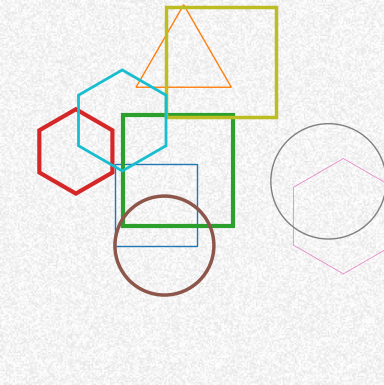[{"shape": "square", "thickness": 1, "radius": 0.53, "center": [0.405, 0.467]}, {"shape": "triangle", "thickness": 1, "radius": 0.71, "center": [0.477, 0.845]}, {"shape": "square", "thickness": 3, "radius": 0.72, "center": [0.463, 0.557]}, {"shape": "hexagon", "thickness": 3, "radius": 0.55, "center": [0.197, 0.607]}, {"shape": "circle", "thickness": 2.5, "radius": 0.64, "center": [0.427, 0.362]}, {"shape": "hexagon", "thickness": 0.5, "radius": 0.75, "center": [0.892, 0.438]}, {"shape": "circle", "thickness": 1, "radius": 0.75, "center": [0.853, 0.529]}, {"shape": "square", "thickness": 2.5, "radius": 0.71, "center": [0.573, 0.838]}, {"shape": "hexagon", "thickness": 2, "radius": 0.66, "center": [0.318, 0.687]}]